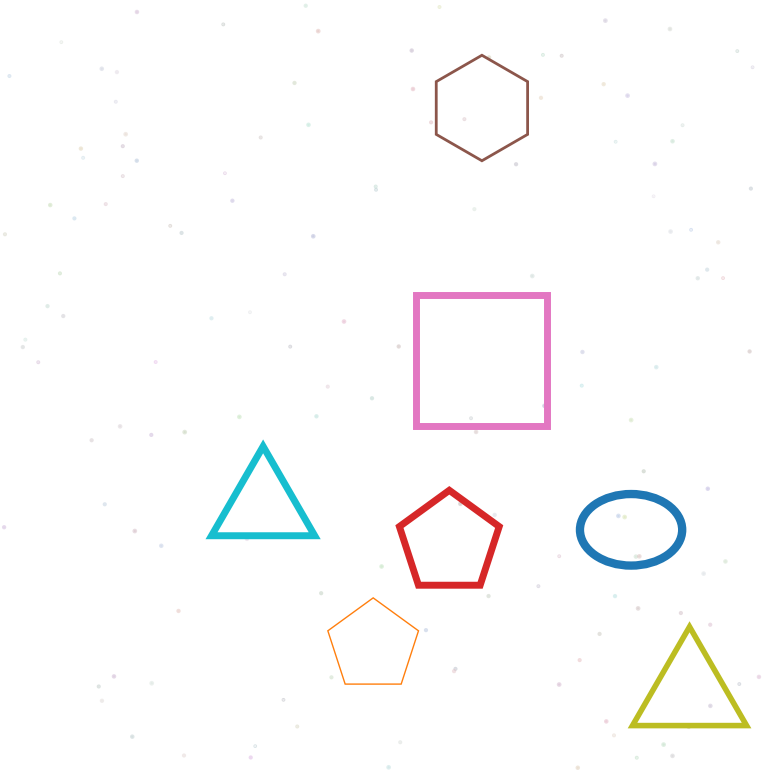[{"shape": "oval", "thickness": 3, "radius": 0.33, "center": [0.82, 0.312]}, {"shape": "pentagon", "thickness": 0.5, "radius": 0.31, "center": [0.485, 0.162]}, {"shape": "pentagon", "thickness": 2.5, "radius": 0.34, "center": [0.584, 0.295]}, {"shape": "hexagon", "thickness": 1, "radius": 0.34, "center": [0.626, 0.86]}, {"shape": "square", "thickness": 2.5, "radius": 0.43, "center": [0.625, 0.532]}, {"shape": "triangle", "thickness": 2, "radius": 0.43, "center": [0.896, 0.1]}, {"shape": "triangle", "thickness": 2.5, "radius": 0.39, "center": [0.342, 0.343]}]